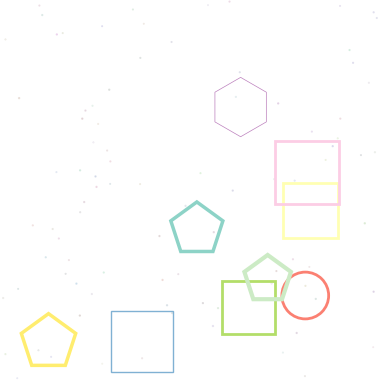[{"shape": "pentagon", "thickness": 2.5, "radius": 0.36, "center": [0.511, 0.404]}, {"shape": "square", "thickness": 2, "radius": 0.36, "center": [0.807, 0.453]}, {"shape": "circle", "thickness": 2, "radius": 0.3, "center": [0.793, 0.232]}, {"shape": "square", "thickness": 1, "radius": 0.4, "center": [0.368, 0.114]}, {"shape": "square", "thickness": 2, "radius": 0.34, "center": [0.645, 0.201]}, {"shape": "square", "thickness": 2, "radius": 0.41, "center": [0.798, 0.552]}, {"shape": "hexagon", "thickness": 0.5, "radius": 0.39, "center": [0.625, 0.722]}, {"shape": "pentagon", "thickness": 3, "radius": 0.32, "center": [0.695, 0.274]}, {"shape": "pentagon", "thickness": 2.5, "radius": 0.37, "center": [0.126, 0.111]}]